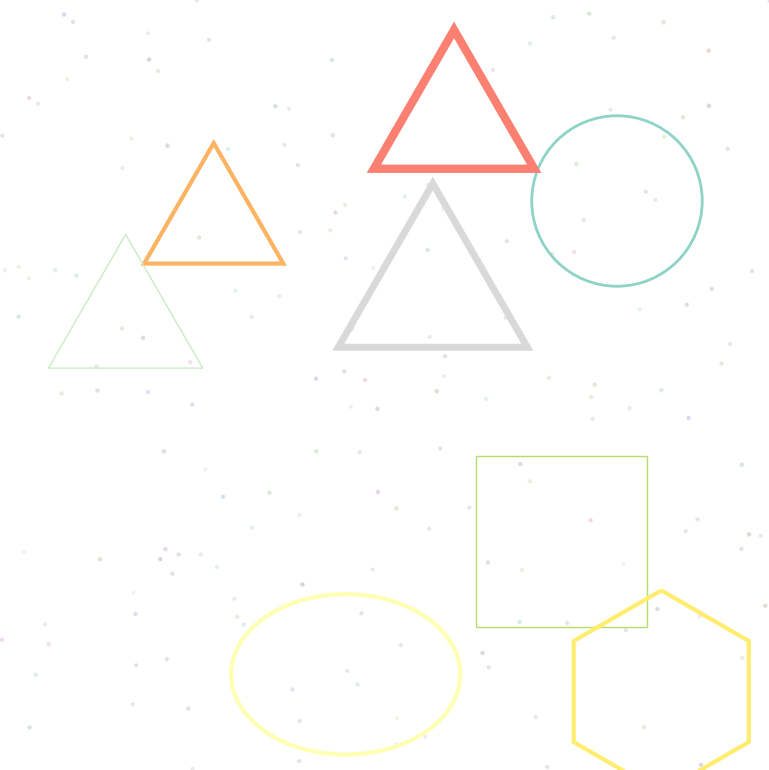[{"shape": "circle", "thickness": 1, "radius": 0.55, "center": [0.801, 0.739]}, {"shape": "oval", "thickness": 1.5, "radius": 0.74, "center": [0.449, 0.124]}, {"shape": "triangle", "thickness": 3, "radius": 0.6, "center": [0.59, 0.841]}, {"shape": "triangle", "thickness": 1.5, "radius": 0.52, "center": [0.278, 0.71]}, {"shape": "square", "thickness": 0.5, "radius": 0.56, "center": [0.73, 0.296]}, {"shape": "triangle", "thickness": 2.5, "radius": 0.71, "center": [0.562, 0.62]}, {"shape": "triangle", "thickness": 0.5, "radius": 0.58, "center": [0.163, 0.58]}, {"shape": "hexagon", "thickness": 1.5, "radius": 0.66, "center": [0.859, 0.102]}]